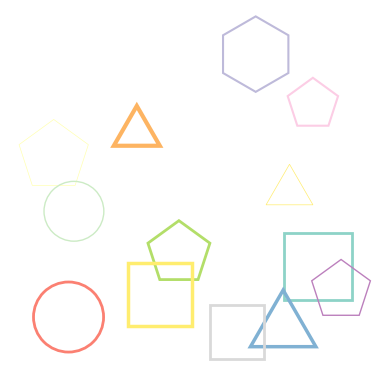[{"shape": "square", "thickness": 2, "radius": 0.44, "center": [0.826, 0.307]}, {"shape": "pentagon", "thickness": 0.5, "radius": 0.47, "center": [0.139, 0.595]}, {"shape": "hexagon", "thickness": 1.5, "radius": 0.49, "center": [0.664, 0.859]}, {"shape": "circle", "thickness": 2, "radius": 0.46, "center": [0.178, 0.177]}, {"shape": "triangle", "thickness": 2.5, "radius": 0.49, "center": [0.736, 0.149]}, {"shape": "triangle", "thickness": 3, "radius": 0.34, "center": [0.355, 0.656]}, {"shape": "pentagon", "thickness": 2, "radius": 0.42, "center": [0.465, 0.342]}, {"shape": "pentagon", "thickness": 1.5, "radius": 0.34, "center": [0.813, 0.729]}, {"shape": "square", "thickness": 2, "radius": 0.35, "center": [0.616, 0.137]}, {"shape": "pentagon", "thickness": 1, "radius": 0.4, "center": [0.886, 0.246]}, {"shape": "circle", "thickness": 1, "radius": 0.39, "center": [0.192, 0.451]}, {"shape": "square", "thickness": 2.5, "radius": 0.41, "center": [0.416, 0.235]}, {"shape": "triangle", "thickness": 0.5, "radius": 0.35, "center": [0.752, 0.503]}]